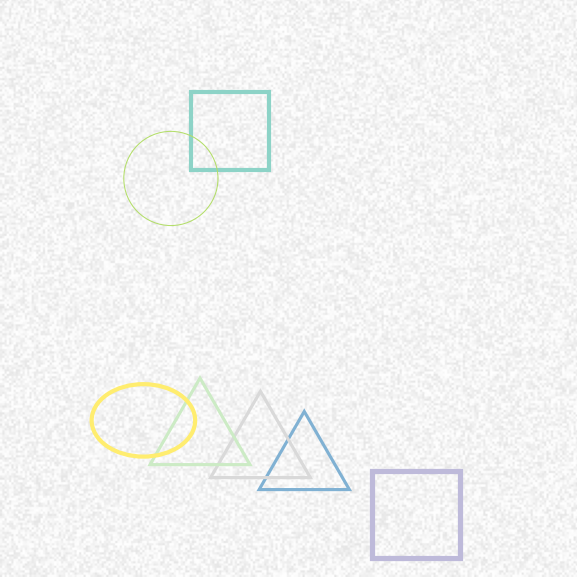[{"shape": "square", "thickness": 2, "radius": 0.34, "center": [0.398, 0.772]}, {"shape": "square", "thickness": 2.5, "radius": 0.38, "center": [0.72, 0.108]}, {"shape": "triangle", "thickness": 1.5, "radius": 0.45, "center": [0.527, 0.196]}, {"shape": "circle", "thickness": 0.5, "radius": 0.41, "center": [0.296, 0.69]}, {"shape": "triangle", "thickness": 1.5, "radius": 0.5, "center": [0.451, 0.222]}, {"shape": "triangle", "thickness": 1.5, "radius": 0.5, "center": [0.346, 0.245]}, {"shape": "oval", "thickness": 2, "radius": 0.45, "center": [0.248, 0.271]}]